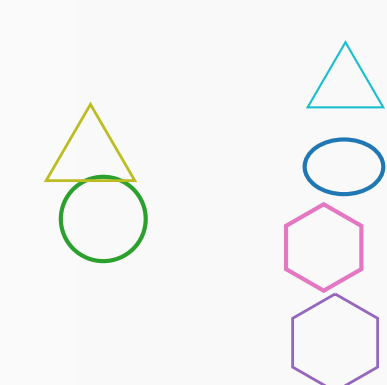[{"shape": "oval", "thickness": 3, "radius": 0.51, "center": [0.888, 0.567]}, {"shape": "circle", "thickness": 3, "radius": 0.55, "center": [0.266, 0.431]}, {"shape": "hexagon", "thickness": 2, "radius": 0.63, "center": [0.865, 0.11]}, {"shape": "hexagon", "thickness": 3, "radius": 0.56, "center": [0.835, 0.357]}, {"shape": "triangle", "thickness": 2, "radius": 0.66, "center": [0.233, 0.597]}, {"shape": "triangle", "thickness": 1.5, "radius": 0.56, "center": [0.891, 0.777]}]